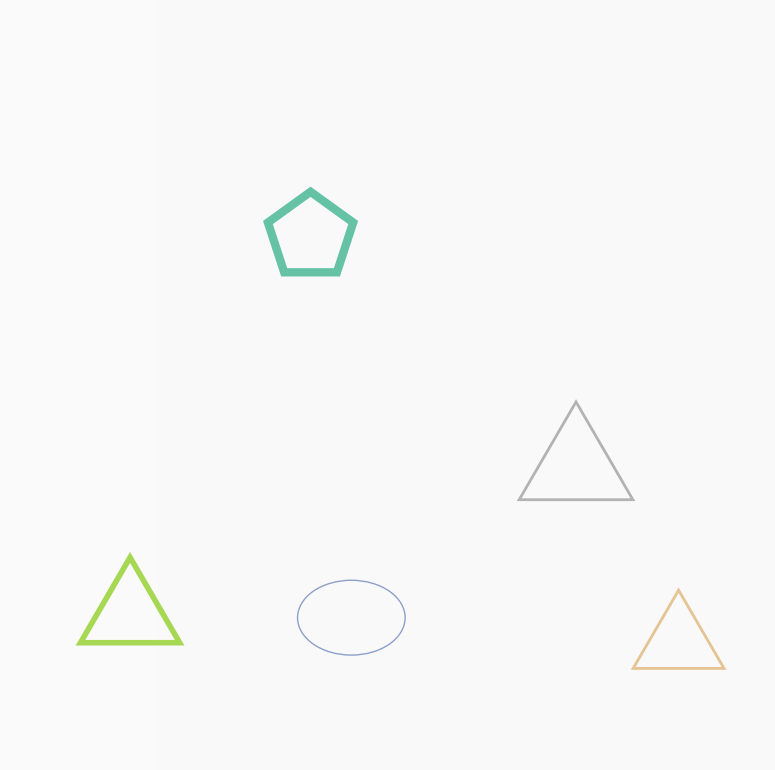[{"shape": "pentagon", "thickness": 3, "radius": 0.29, "center": [0.401, 0.693]}, {"shape": "oval", "thickness": 0.5, "radius": 0.35, "center": [0.453, 0.198]}, {"shape": "triangle", "thickness": 2, "radius": 0.37, "center": [0.168, 0.202]}, {"shape": "triangle", "thickness": 1, "radius": 0.34, "center": [0.876, 0.166]}, {"shape": "triangle", "thickness": 1, "radius": 0.42, "center": [0.743, 0.393]}]